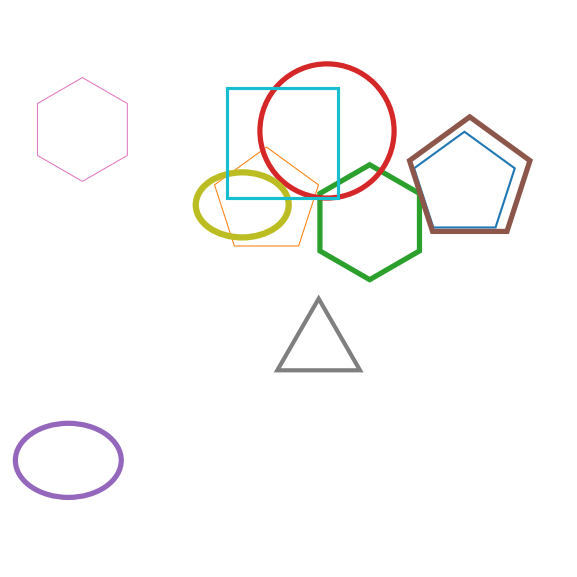[{"shape": "pentagon", "thickness": 1, "radius": 0.46, "center": [0.804, 0.679]}, {"shape": "pentagon", "thickness": 0.5, "radius": 0.47, "center": [0.461, 0.65]}, {"shape": "hexagon", "thickness": 2.5, "radius": 0.5, "center": [0.64, 0.614]}, {"shape": "circle", "thickness": 2.5, "radius": 0.58, "center": [0.566, 0.772]}, {"shape": "oval", "thickness": 2.5, "radius": 0.46, "center": [0.118, 0.202]}, {"shape": "pentagon", "thickness": 2.5, "radius": 0.55, "center": [0.813, 0.687]}, {"shape": "hexagon", "thickness": 0.5, "radius": 0.45, "center": [0.143, 0.775]}, {"shape": "triangle", "thickness": 2, "radius": 0.41, "center": [0.552, 0.399]}, {"shape": "oval", "thickness": 3, "radius": 0.4, "center": [0.419, 0.644]}, {"shape": "square", "thickness": 1.5, "radius": 0.48, "center": [0.489, 0.752]}]